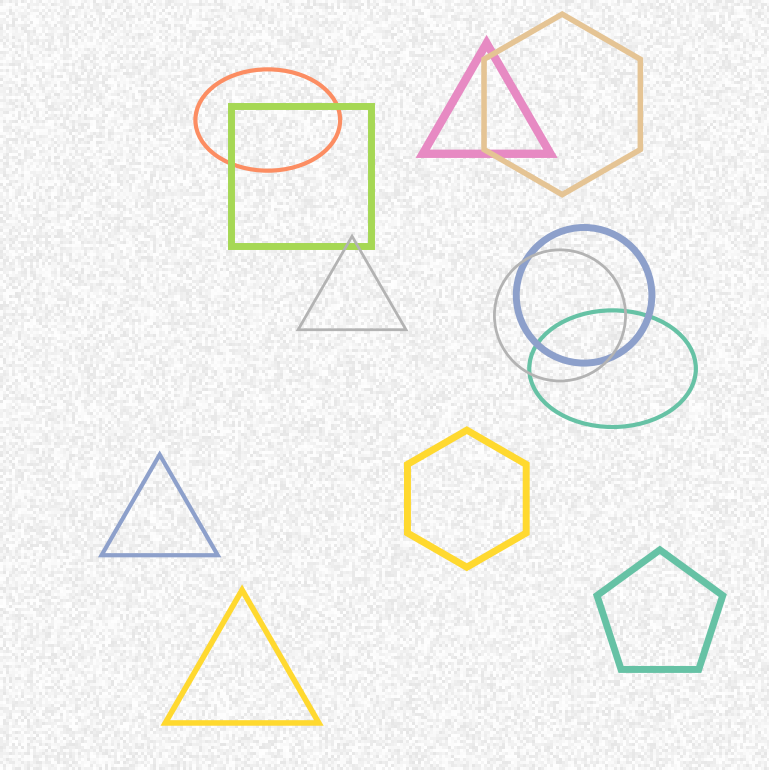[{"shape": "oval", "thickness": 1.5, "radius": 0.54, "center": [0.796, 0.521]}, {"shape": "pentagon", "thickness": 2.5, "radius": 0.43, "center": [0.857, 0.2]}, {"shape": "oval", "thickness": 1.5, "radius": 0.47, "center": [0.348, 0.844]}, {"shape": "circle", "thickness": 2.5, "radius": 0.44, "center": [0.759, 0.617]}, {"shape": "triangle", "thickness": 1.5, "radius": 0.44, "center": [0.207, 0.322]}, {"shape": "triangle", "thickness": 3, "radius": 0.48, "center": [0.632, 0.848]}, {"shape": "square", "thickness": 2.5, "radius": 0.45, "center": [0.391, 0.772]}, {"shape": "triangle", "thickness": 2, "radius": 0.58, "center": [0.314, 0.119]}, {"shape": "hexagon", "thickness": 2.5, "radius": 0.45, "center": [0.606, 0.352]}, {"shape": "hexagon", "thickness": 2, "radius": 0.59, "center": [0.73, 0.864]}, {"shape": "triangle", "thickness": 1, "radius": 0.4, "center": [0.457, 0.612]}, {"shape": "circle", "thickness": 1, "radius": 0.43, "center": [0.727, 0.59]}]